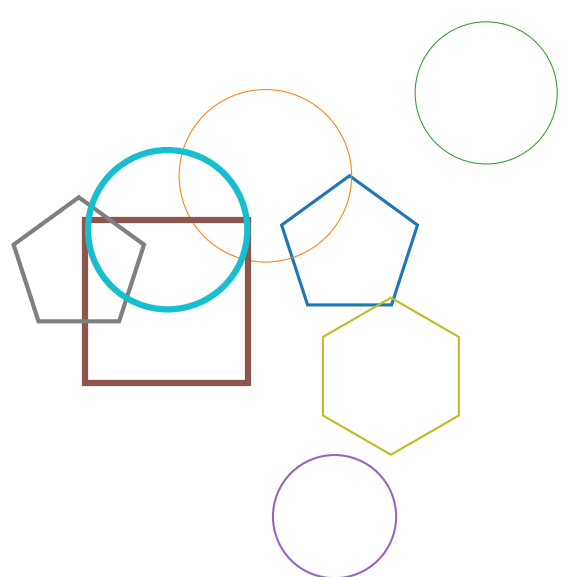[{"shape": "pentagon", "thickness": 1.5, "radius": 0.62, "center": [0.605, 0.571]}, {"shape": "circle", "thickness": 0.5, "radius": 0.75, "center": [0.46, 0.695]}, {"shape": "circle", "thickness": 0.5, "radius": 0.62, "center": [0.842, 0.838]}, {"shape": "circle", "thickness": 1, "radius": 0.53, "center": [0.579, 0.105]}, {"shape": "square", "thickness": 3, "radius": 0.7, "center": [0.289, 0.477]}, {"shape": "pentagon", "thickness": 2, "radius": 0.59, "center": [0.136, 0.539]}, {"shape": "hexagon", "thickness": 1, "radius": 0.68, "center": [0.677, 0.348]}, {"shape": "circle", "thickness": 3, "radius": 0.69, "center": [0.29, 0.601]}]